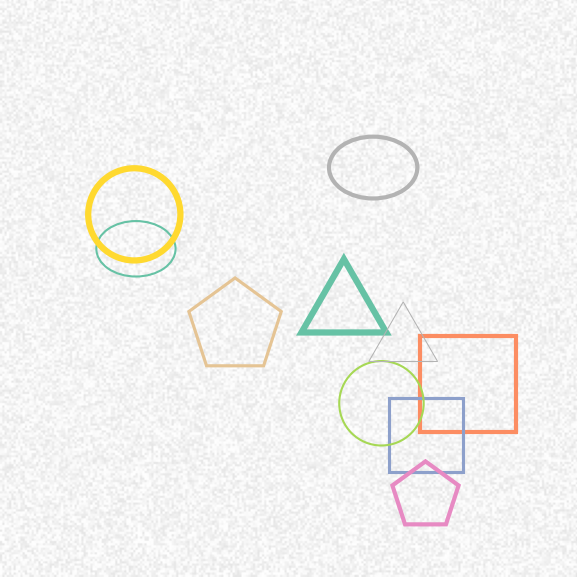[{"shape": "triangle", "thickness": 3, "radius": 0.42, "center": [0.595, 0.466]}, {"shape": "oval", "thickness": 1, "radius": 0.34, "center": [0.235, 0.568]}, {"shape": "square", "thickness": 2, "radius": 0.42, "center": [0.811, 0.334]}, {"shape": "square", "thickness": 1.5, "radius": 0.32, "center": [0.738, 0.246]}, {"shape": "pentagon", "thickness": 2, "radius": 0.3, "center": [0.737, 0.14]}, {"shape": "circle", "thickness": 1, "radius": 0.37, "center": [0.661, 0.301]}, {"shape": "circle", "thickness": 3, "radius": 0.4, "center": [0.233, 0.628]}, {"shape": "pentagon", "thickness": 1.5, "radius": 0.42, "center": [0.407, 0.434]}, {"shape": "oval", "thickness": 2, "radius": 0.38, "center": [0.646, 0.709]}, {"shape": "triangle", "thickness": 0.5, "radius": 0.34, "center": [0.698, 0.408]}]